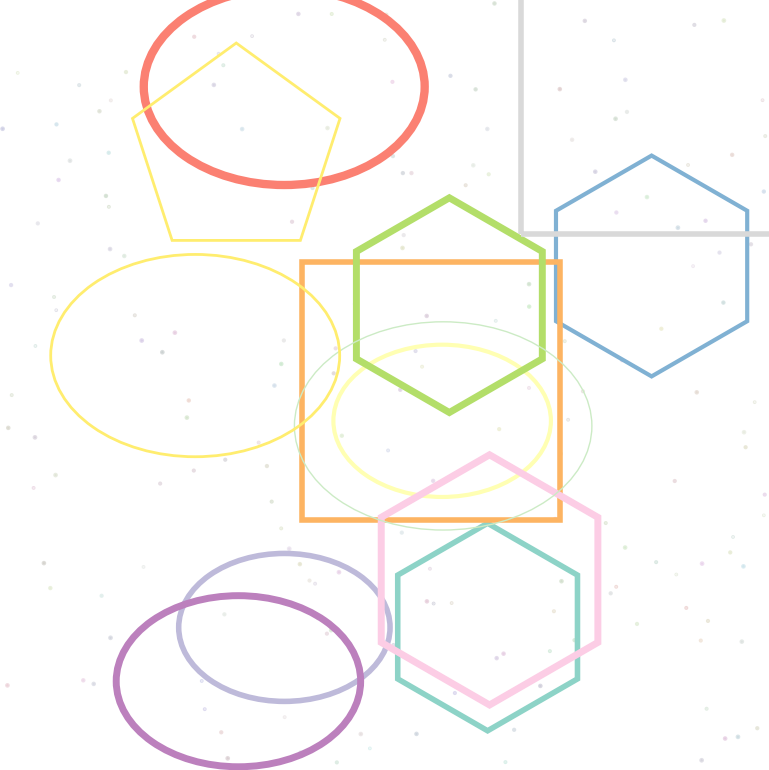[{"shape": "hexagon", "thickness": 2, "radius": 0.67, "center": [0.633, 0.186]}, {"shape": "oval", "thickness": 1.5, "radius": 0.71, "center": [0.574, 0.453]}, {"shape": "oval", "thickness": 2, "radius": 0.69, "center": [0.369, 0.185]}, {"shape": "oval", "thickness": 3, "radius": 0.91, "center": [0.369, 0.887]}, {"shape": "hexagon", "thickness": 1.5, "radius": 0.72, "center": [0.846, 0.655]}, {"shape": "square", "thickness": 2, "radius": 0.84, "center": [0.559, 0.493]}, {"shape": "hexagon", "thickness": 2.5, "radius": 0.7, "center": [0.584, 0.604]}, {"shape": "hexagon", "thickness": 2.5, "radius": 0.81, "center": [0.636, 0.247]}, {"shape": "square", "thickness": 2, "radius": 0.82, "center": [0.841, 0.861]}, {"shape": "oval", "thickness": 2.5, "radius": 0.79, "center": [0.31, 0.115]}, {"shape": "oval", "thickness": 0.5, "radius": 0.97, "center": [0.576, 0.447]}, {"shape": "pentagon", "thickness": 1, "radius": 0.71, "center": [0.307, 0.802]}, {"shape": "oval", "thickness": 1, "radius": 0.94, "center": [0.254, 0.538]}]